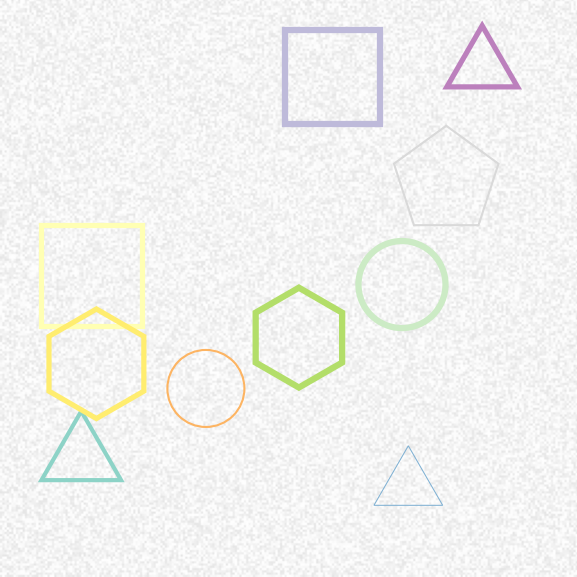[{"shape": "triangle", "thickness": 2, "radius": 0.4, "center": [0.141, 0.208]}, {"shape": "square", "thickness": 2.5, "radius": 0.43, "center": [0.158, 0.522]}, {"shape": "square", "thickness": 3, "radius": 0.41, "center": [0.576, 0.866]}, {"shape": "triangle", "thickness": 0.5, "radius": 0.34, "center": [0.707, 0.158]}, {"shape": "circle", "thickness": 1, "radius": 0.33, "center": [0.357, 0.326]}, {"shape": "hexagon", "thickness": 3, "radius": 0.43, "center": [0.518, 0.415]}, {"shape": "pentagon", "thickness": 1, "radius": 0.48, "center": [0.773, 0.686]}, {"shape": "triangle", "thickness": 2.5, "radius": 0.35, "center": [0.835, 0.884]}, {"shape": "circle", "thickness": 3, "radius": 0.38, "center": [0.696, 0.506]}, {"shape": "hexagon", "thickness": 2.5, "radius": 0.47, "center": [0.167, 0.369]}]